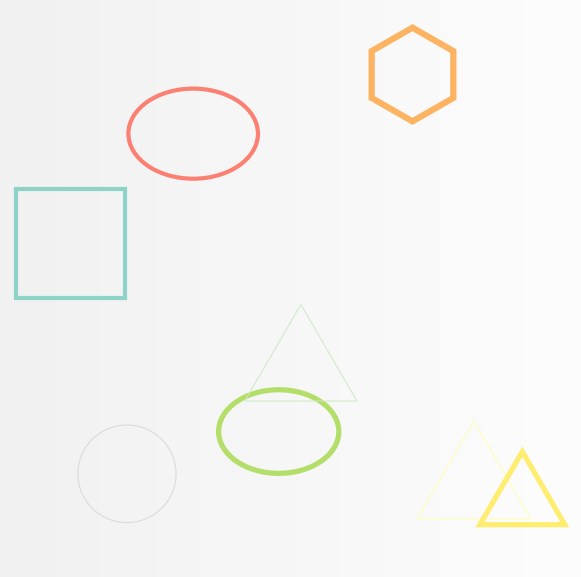[{"shape": "square", "thickness": 2, "radius": 0.47, "center": [0.121, 0.577]}, {"shape": "triangle", "thickness": 0.5, "radius": 0.56, "center": [0.815, 0.157]}, {"shape": "oval", "thickness": 2, "radius": 0.56, "center": [0.332, 0.768]}, {"shape": "hexagon", "thickness": 3, "radius": 0.41, "center": [0.71, 0.87]}, {"shape": "oval", "thickness": 2.5, "radius": 0.52, "center": [0.48, 0.252]}, {"shape": "circle", "thickness": 0.5, "radius": 0.42, "center": [0.218, 0.179]}, {"shape": "triangle", "thickness": 0.5, "radius": 0.56, "center": [0.518, 0.36]}, {"shape": "triangle", "thickness": 2.5, "radius": 0.42, "center": [0.899, 0.133]}]